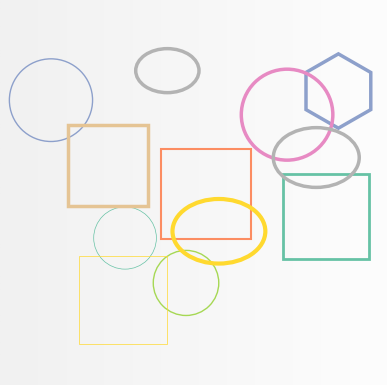[{"shape": "circle", "thickness": 0.5, "radius": 0.4, "center": [0.323, 0.382]}, {"shape": "square", "thickness": 2, "radius": 0.55, "center": [0.84, 0.438]}, {"shape": "square", "thickness": 1.5, "radius": 0.58, "center": [0.532, 0.495]}, {"shape": "hexagon", "thickness": 2.5, "radius": 0.48, "center": [0.873, 0.764]}, {"shape": "circle", "thickness": 1, "radius": 0.54, "center": [0.132, 0.74]}, {"shape": "circle", "thickness": 2.5, "radius": 0.59, "center": [0.741, 0.702]}, {"shape": "circle", "thickness": 1, "radius": 0.42, "center": [0.48, 0.265]}, {"shape": "square", "thickness": 0.5, "radius": 0.57, "center": [0.317, 0.22]}, {"shape": "oval", "thickness": 3, "radius": 0.6, "center": [0.565, 0.399]}, {"shape": "square", "thickness": 2.5, "radius": 0.52, "center": [0.279, 0.57]}, {"shape": "oval", "thickness": 2.5, "radius": 0.41, "center": [0.432, 0.817]}, {"shape": "oval", "thickness": 2.5, "radius": 0.55, "center": [0.816, 0.591]}]